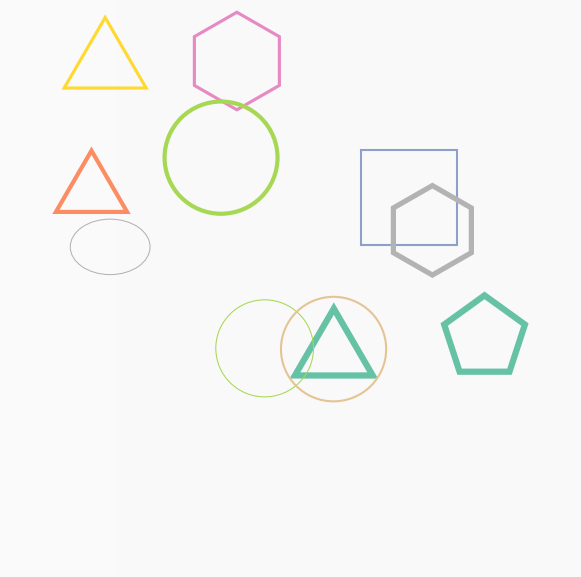[{"shape": "pentagon", "thickness": 3, "radius": 0.37, "center": [0.834, 0.415]}, {"shape": "triangle", "thickness": 3, "radius": 0.39, "center": [0.574, 0.388]}, {"shape": "triangle", "thickness": 2, "radius": 0.35, "center": [0.157, 0.668]}, {"shape": "square", "thickness": 1, "radius": 0.41, "center": [0.703, 0.657]}, {"shape": "hexagon", "thickness": 1.5, "radius": 0.42, "center": [0.408, 0.893]}, {"shape": "circle", "thickness": 2, "radius": 0.49, "center": [0.38, 0.726]}, {"shape": "circle", "thickness": 0.5, "radius": 0.42, "center": [0.455, 0.396]}, {"shape": "triangle", "thickness": 1.5, "radius": 0.41, "center": [0.181, 0.887]}, {"shape": "circle", "thickness": 1, "radius": 0.45, "center": [0.574, 0.395]}, {"shape": "hexagon", "thickness": 2.5, "radius": 0.39, "center": [0.744, 0.6]}, {"shape": "oval", "thickness": 0.5, "radius": 0.34, "center": [0.19, 0.572]}]